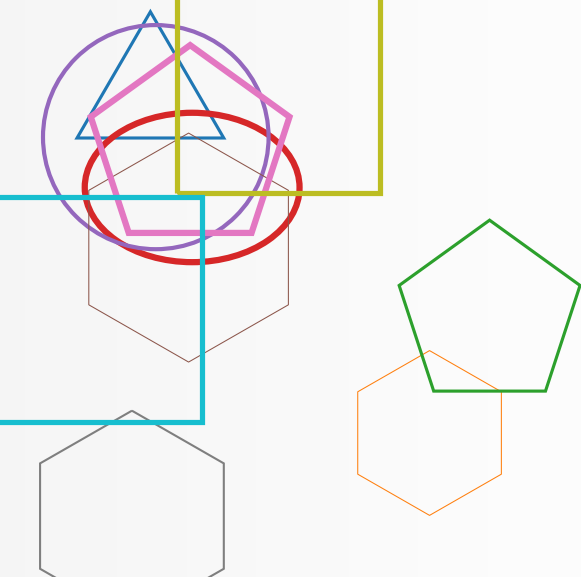[{"shape": "triangle", "thickness": 1.5, "radius": 0.73, "center": [0.259, 0.833]}, {"shape": "hexagon", "thickness": 0.5, "radius": 0.71, "center": [0.739, 0.249]}, {"shape": "pentagon", "thickness": 1.5, "radius": 0.82, "center": [0.842, 0.454]}, {"shape": "oval", "thickness": 3, "radius": 0.92, "center": [0.331, 0.675]}, {"shape": "circle", "thickness": 2, "radius": 0.97, "center": [0.268, 0.762]}, {"shape": "hexagon", "thickness": 0.5, "radius": 0.99, "center": [0.324, 0.57]}, {"shape": "pentagon", "thickness": 3, "radius": 0.9, "center": [0.327, 0.741]}, {"shape": "hexagon", "thickness": 1, "radius": 0.91, "center": [0.227, 0.105]}, {"shape": "square", "thickness": 2.5, "radius": 0.87, "center": [0.48, 0.839]}, {"shape": "square", "thickness": 2.5, "radius": 0.97, "center": [0.153, 0.464]}]